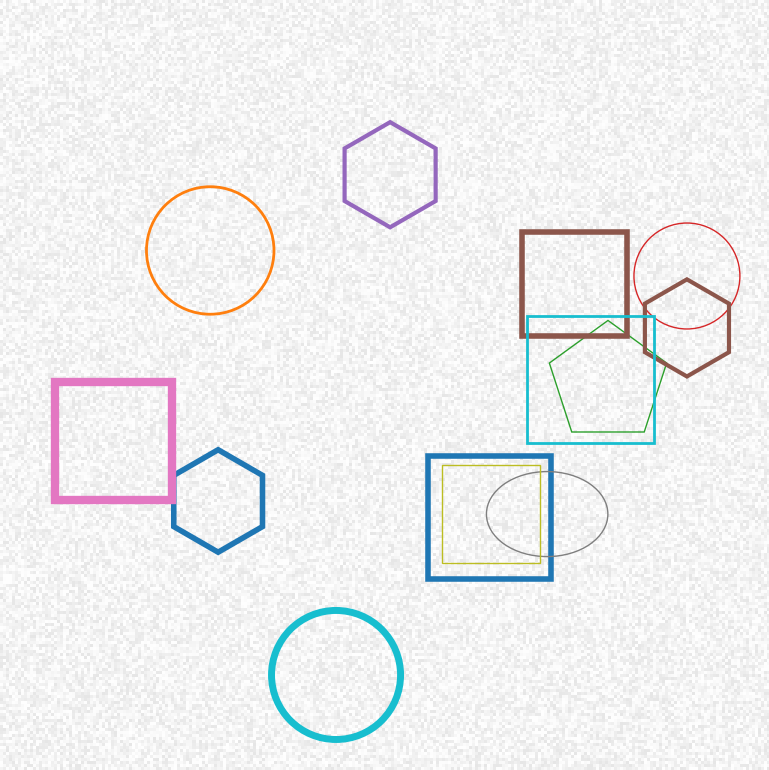[{"shape": "square", "thickness": 2, "radius": 0.4, "center": [0.636, 0.328]}, {"shape": "hexagon", "thickness": 2, "radius": 0.33, "center": [0.283, 0.349]}, {"shape": "circle", "thickness": 1, "radius": 0.41, "center": [0.273, 0.675]}, {"shape": "pentagon", "thickness": 0.5, "radius": 0.4, "center": [0.79, 0.504]}, {"shape": "circle", "thickness": 0.5, "radius": 0.34, "center": [0.892, 0.642]}, {"shape": "hexagon", "thickness": 1.5, "radius": 0.34, "center": [0.507, 0.773]}, {"shape": "square", "thickness": 2, "radius": 0.34, "center": [0.746, 0.632]}, {"shape": "hexagon", "thickness": 1.5, "radius": 0.32, "center": [0.892, 0.574]}, {"shape": "square", "thickness": 3, "radius": 0.38, "center": [0.147, 0.427]}, {"shape": "oval", "thickness": 0.5, "radius": 0.39, "center": [0.711, 0.332]}, {"shape": "square", "thickness": 0.5, "radius": 0.32, "center": [0.638, 0.333]}, {"shape": "square", "thickness": 1, "radius": 0.41, "center": [0.766, 0.507]}, {"shape": "circle", "thickness": 2.5, "radius": 0.42, "center": [0.436, 0.123]}]